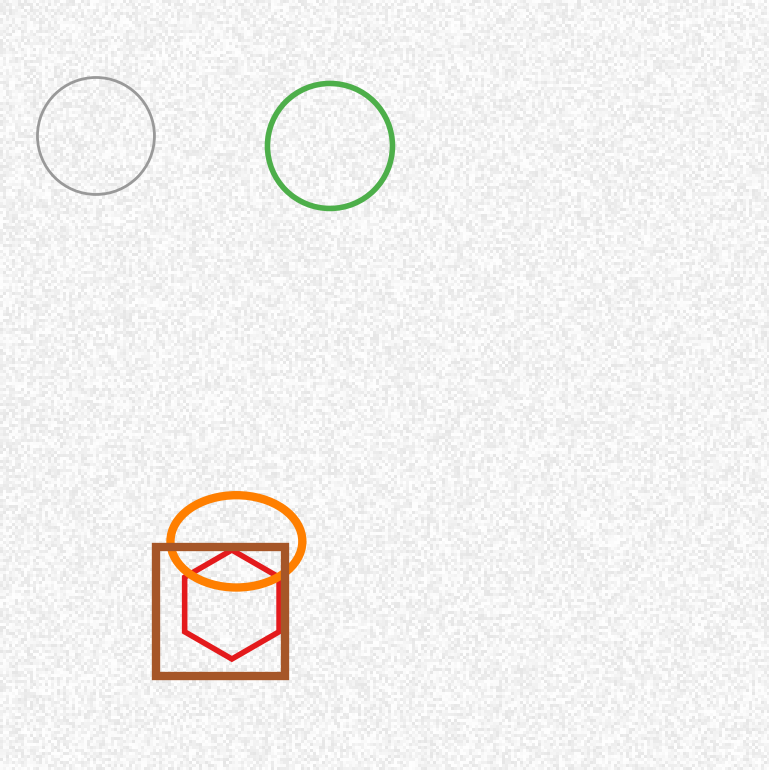[{"shape": "hexagon", "thickness": 2, "radius": 0.35, "center": [0.301, 0.215]}, {"shape": "circle", "thickness": 2, "radius": 0.41, "center": [0.429, 0.81]}, {"shape": "oval", "thickness": 3, "radius": 0.43, "center": [0.307, 0.297]}, {"shape": "square", "thickness": 3, "radius": 0.42, "center": [0.287, 0.206]}, {"shape": "circle", "thickness": 1, "radius": 0.38, "center": [0.125, 0.823]}]